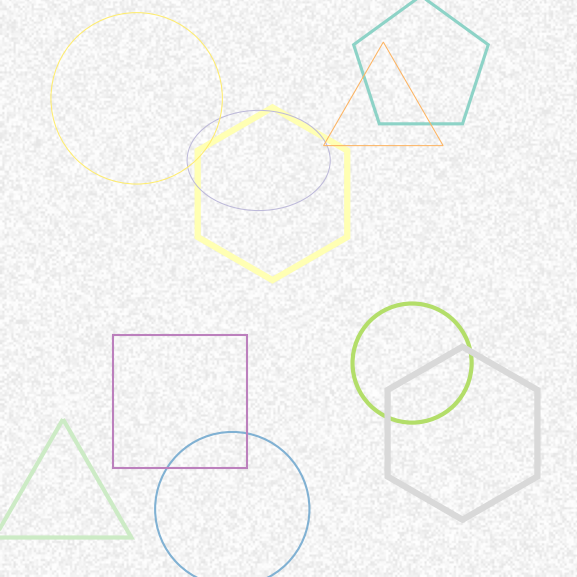[{"shape": "pentagon", "thickness": 1.5, "radius": 0.61, "center": [0.729, 0.884]}, {"shape": "hexagon", "thickness": 3, "radius": 0.75, "center": [0.472, 0.664]}, {"shape": "oval", "thickness": 0.5, "radius": 0.62, "center": [0.448, 0.721]}, {"shape": "circle", "thickness": 1, "radius": 0.67, "center": [0.402, 0.118]}, {"shape": "triangle", "thickness": 0.5, "radius": 0.6, "center": [0.664, 0.807]}, {"shape": "circle", "thickness": 2, "radius": 0.52, "center": [0.714, 0.37]}, {"shape": "hexagon", "thickness": 3, "radius": 0.75, "center": [0.801, 0.249]}, {"shape": "square", "thickness": 1, "radius": 0.58, "center": [0.312, 0.304]}, {"shape": "triangle", "thickness": 2, "radius": 0.68, "center": [0.109, 0.137]}, {"shape": "circle", "thickness": 0.5, "radius": 0.74, "center": [0.237, 0.829]}]